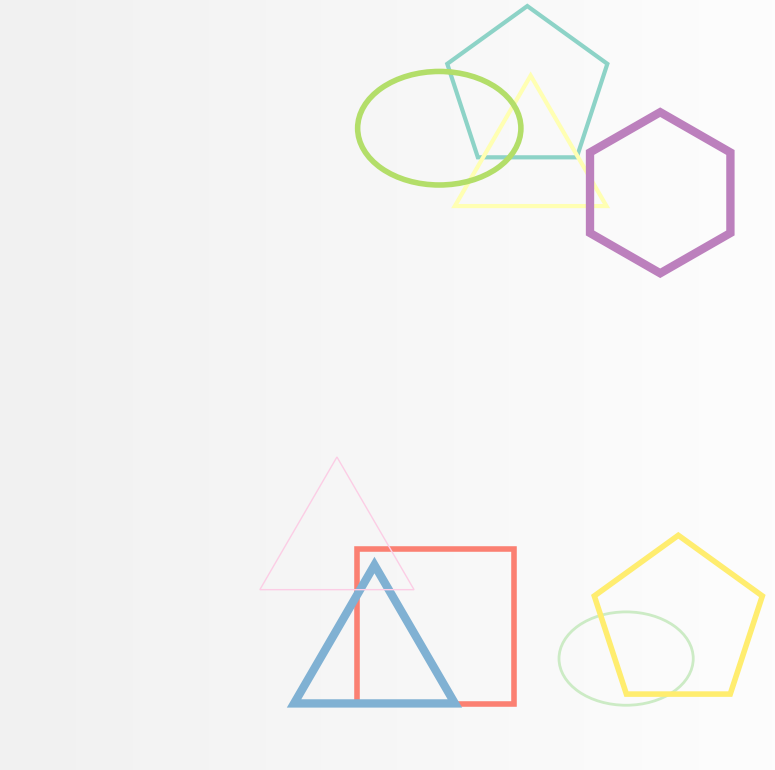[{"shape": "pentagon", "thickness": 1.5, "radius": 0.54, "center": [0.68, 0.884]}, {"shape": "triangle", "thickness": 1.5, "radius": 0.56, "center": [0.685, 0.789]}, {"shape": "square", "thickness": 2, "radius": 0.5, "center": [0.562, 0.186]}, {"shape": "triangle", "thickness": 3, "radius": 0.6, "center": [0.483, 0.146]}, {"shape": "oval", "thickness": 2, "radius": 0.53, "center": [0.567, 0.833]}, {"shape": "triangle", "thickness": 0.5, "radius": 0.57, "center": [0.435, 0.292]}, {"shape": "hexagon", "thickness": 3, "radius": 0.52, "center": [0.852, 0.75]}, {"shape": "oval", "thickness": 1, "radius": 0.43, "center": [0.808, 0.145]}, {"shape": "pentagon", "thickness": 2, "radius": 0.57, "center": [0.875, 0.191]}]